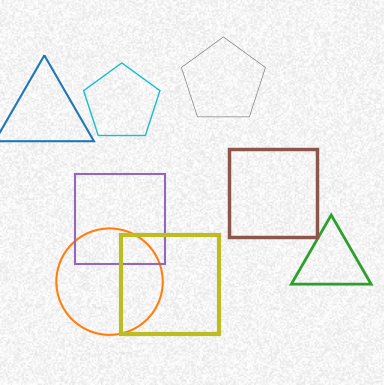[{"shape": "triangle", "thickness": 1.5, "radius": 0.74, "center": [0.115, 0.708]}, {"shape": "circle", "thickness": 1.5, "radius": 0.69, "center": [0.285, 0.268]}, {"shape": "triangle", "thickness": 2, "radius": 0.6, "center": [0.86, 0.322]}, {"shape": "square", "thickness": 1.5, "radius": 0.58, "center": [0.312, 0.432]}, {"shape": "square", "thickness": 2.5, "radius": 0.57, "center": [0.709, 0.498]}, {"shape": "pentagon", "thickness": 0.5, "radius": 0.57, "center": [0.58, 0.789]}, {"shape": "square", "thickness": 3, "radius": 0.64, "center": [0.441, 0.261]}, {"shape": "pentagon", "thickness": 1, "radius": 0.52, "center": [0.316, 0.732]}]